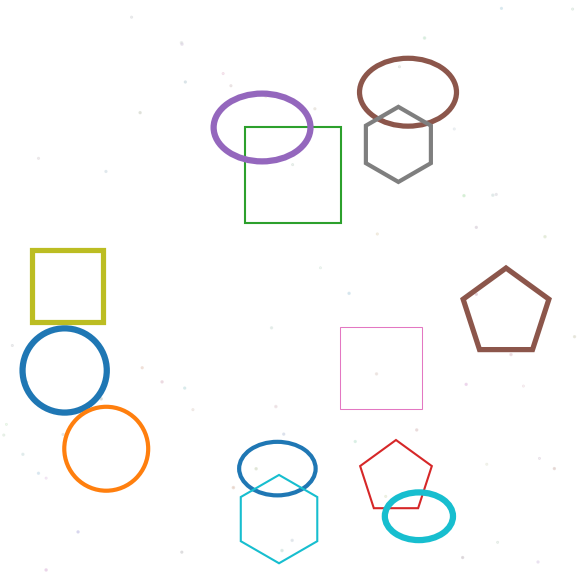[{"shape": "circle", "thickness": 3, "radius": 0.36, "center": [0.112, 0.358]}, {"shape": "oval", "thickness": 2, "radius": 0.33, "center": [0.48, 0.188]}, {"shape": "circle", "thickness": 2, "radius": 0.36, "center": [0.184, 0.222]}, {"shape": "square", "thickness": 1, "radius": 0.42, "center": [0.507, 0.696]}, {"shape": "pentagon", "thickness": 1, "radius": 0.33, "center": [0.686, 0.172]}, {"shape": "oval", "thickness": 3, "radius": 0.42, "center": [0.454, 0.778]}, {"shape": "pentagon", "thickness": 2.5, "radius": 0.39, "center": [0.876, 0.457]}, {"shape": "oval", "thickness": 2.5, "radius": 0.42, "center": [0.707, 0.839]}, {"shape": "square", "thickness": 0.5, "radius": 0.35, "center": [0.66, 0.363]}, {"shape": "hexagon", "thickness": 2, "radius": 0.32, "center": [0.69, 0.749]}, {"shape": "square", "thickness": 2.5, "radius": 0.31, "center": [0.116, 0.504]}, {"shape": "oval", "thickness": 3, "radius": 0.3, "center": [0.725, 0.105]}, {"shape": "hexagon", "thickness": 1, "radius": 0.38, "center": [0.483, 0.1]}]